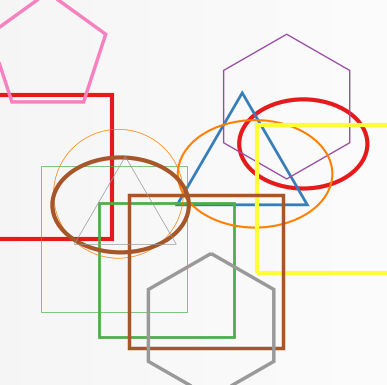[{"shape": "oval", "thickness": 3, "radius": 0.83, "center": [0.783, 0.626]}, {"shape": "square", "thickness": 3, "radius": 0.94, "center": [0.102, 0.567]}, {"shape": "triangle", "thickness": 2, "radius": 0.97, "center": [0.625, 0.565]}, {"shape": "square", "thickness": 2, "radius": 0.87, "center": [0.429, 0.299]}, {"shape": "square", "thickness": 0.5, "radius": 0.94, "center": [0.294, 0.379]}, {"shape": "hexagon", "thickness": 1, "radius": 0.94, "center": [0.74, 0.723]}, {"shape": "oval", "thickness": 1.5, "radius": 1.0, "center": [0.658, 0.548]}, {"shape": "circle", "thickness": 0.5, "radius": 0.84, "center": [0.306, 0.497]}, {"shape": "square", "thickness": 3, "radius": 0.97, "center": [0.856, 0.483]}, {"shape": "oval", "thickness": 3, "radius": 0.88, "center": [0.311, 0.468]}, {"shape": "square", "thickness": 2.5, "radius": 0.99, "center": [0.532, 0.295]}, {"shape": "pentagon", "thickness": 2.5, "radius": 0.79, "center": [0.123, 0.862]}, {"shape": "triangle", "thickness": 0.5, "radius": 0.76, "center": [0.323, 0.441]}, {"shape": "hexagon", "thickness": 2.5, "radius": 0.93, "center": [0.545, 0.155]}]